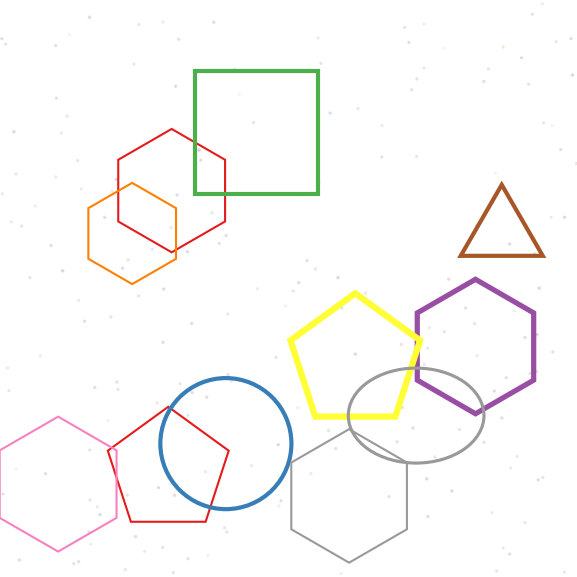[{"shape": "pentagon", "thickness": 1, "radius": 0.55, "center": [0.291, 0.185]}, {"shape": "hexagon", "thickness": 1, "radius": 0.53, "center": [0.297, 0.669]}, {"shape": "circle", "thickness": 2, "radius": 0.57, "center": [0.391, 0.231]}, {"shape": "square", "thickness": 2, "radius": 0.53, "center": [0.444, 0.77]}, {"shape": "hexagon", "thickness": 2.5, "radius": 0.58, "center": [0.823, 0.399]}, {"shape": "hexagon", "thickness": 1, "radius": 0.44, "center": [0.229, 0.595]}, {"shape": "pentagon", "thickness": 3, "radius": 0.59, "center": [0.615, 0.373]}, {"shape": "triangle", "thickness": 2, "radius": 0.41, "center": [0.869, 0.597]}, {"shape": "hexagon", "thickness": 1, "radius": 0.58, "center": [0.101, 0.161]}, {"shape": "hexagon", "thickness": 1, "radius": 0.58, "center": [0.605, 0.14]}, {"shape": "oval", "thickness": 1.5, "radius": 0.59, "center": [0.721, 0.28]}]